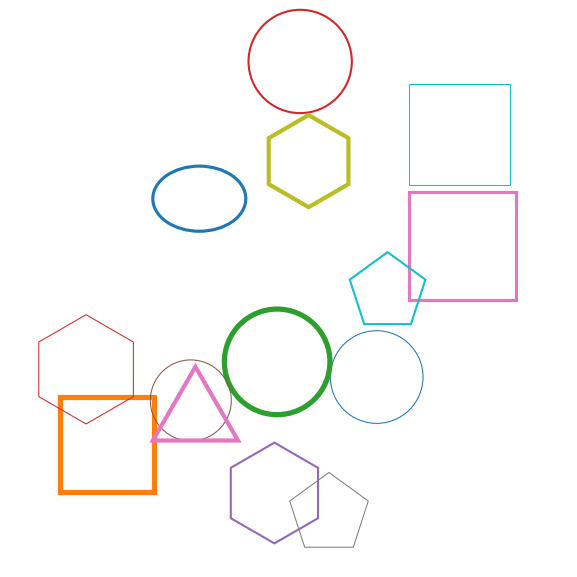[{"shape": "oval", "thickness": 1.5, "radius": 0.4, "center": [0.345, 0.655]}, {"shape": "circle", "thickness": 0.5, "radius": 0.4, "center": [0.652, 0.346]}, {"shape": "square", "thickness": 2.5, "radius": 0.41, "center": [0.185, 0.229]}, {"shape": "circle", "thickness": 2.5, "radius": 0.46, "center": [0.48, 0.373]}, {"shape": "hexagon", "thickness": 0.5, "radius": 0.47, "center": [0.149, 0.36]}, {"shape": "circle", "thickness": 1, "radius": 0.45, "center": [0.52, 0.893]}, {"shape": "hexagon", "thickness": 1, "radius": 0.44, "center": [0.475, 0.145]}, {"shape": "circle", "thickness": 0.5, "radius": 0.35, "center": [0.33, 0.306]}, {"shape": "square", "thickness": 1.5, "radius": 0.46, "center": [0.801, 0.573]}, {"shape": "triangle", "thickness": 2, "radius": 0.43, "center": [0.338, 0.279]}, {"shape": "pentagon", "thickness": 0.5, "radius": 0.36, "center": [0.57, 0.109]}, {"shape": "hexagon", "thickness": 2, "radius": 0.4, "center": [0.534, 0.72]}, {"shape": "square", "thickness": 0.5, "radius": 0.44, "center": [0.796, 0.766]}, {"shape": "pentagon", "thickness": 1, "radius": 0.34, "center": [0.671, 0.494]}]